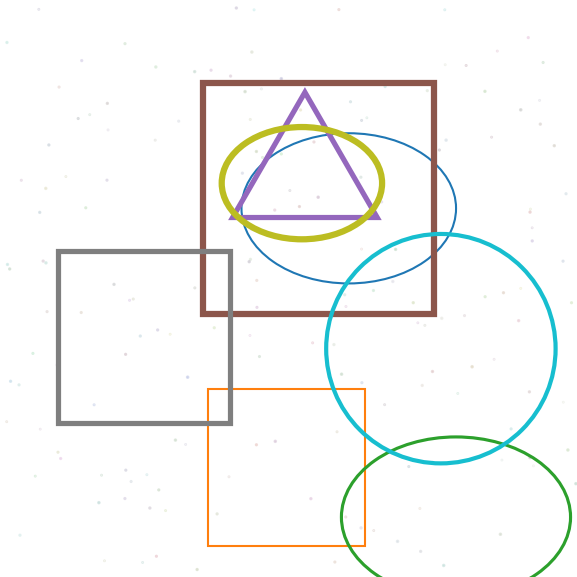[{"shape": "oval", "thickness": 1, "radius": 0.93, "center": [0.604, 0.638]}, {"shape": "square", "thickness": 1, "radius": 0.68, "center": [0.496, 0.19]}, {"shape": "oval", "thickness": 1.5, "radius": 0.99, "center": [0.79, 0.104]}, {"shape": "triangle", "thickness": 2.5, "radius": 0.72, "center": [0.528, 0.695]}, {"shape": "square", "thickness": 3, "radius": 1.0, "center": [0.551, 0.655]}, {"shape": "square", "thickness": 2.5, "radius": 0.74, "center": [0.25, 0.416]}, {"shape": "oval", "thickness": 3, "radius": 0.69, "center": [0.523, 0.682]}, {"shape": "circle", "thickness": 2, "radius": 0.99, "center": [0.763, 0.395]}]